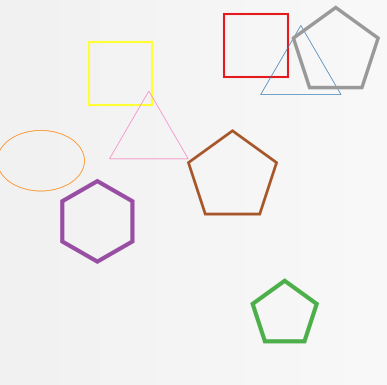[{"shape": "square", "thickness": 1.5, "radius": 0.41, "center": [0.66, 0.882]}, {"shape": "triangle", "thickness": 0.5, "radius": 0.6, "center": [0.776, 0.814]}, {"shape": "pentagon", "thickness": 3, "radius": 0.43, "center": [0.735, 0.184]}, {"shape": "hexagon", "thickness": 3, "radius": 0.52, "center": [0.251, 0.425]}, {"shape": "oval", "thickness": 0.5, "radius": 0.56, "center": [0.105, 0.583]}, {"shape": "square", "thickness": 1.5, "radius": 0.4, "center": [0.311, 0.809]}, {"shape": "pentagon", "thickness": 2, "radius": 0.6, "center": [0.6, 0.541]}, {"shape": "triangle", "thickness": 0.5, "radius": 0.59, "center": [0.384, 0.646]}, {"shape": "pentagon", "thickness": 2.5, "radius": 0.57, "center": [0.866, 0.865]}]